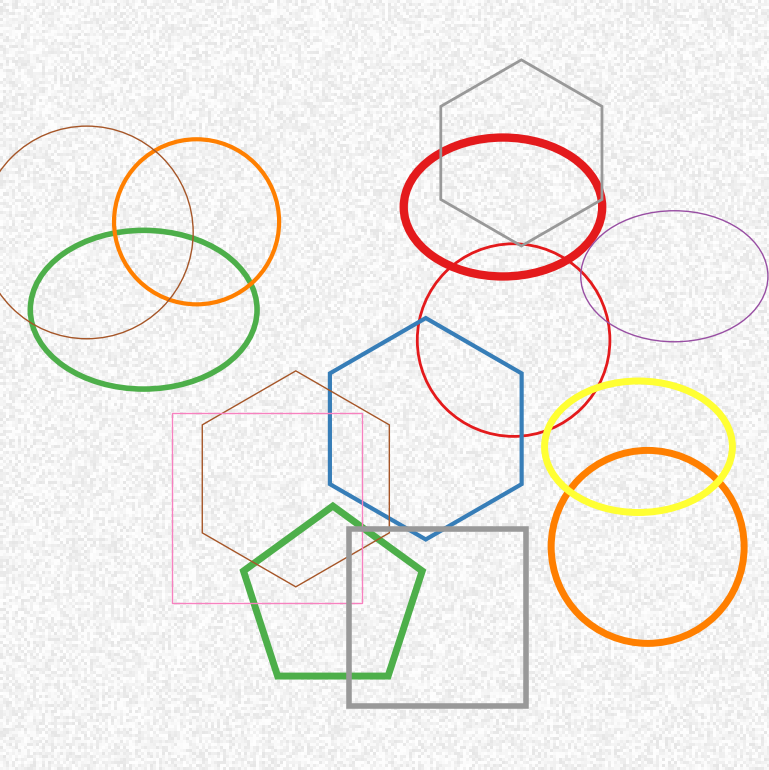[{"shape": "oval", "thickness": 3, "radius": 0.64, "center": [0.653, 0.731]}, {"shape": "circle", "thickness": 1, "radius": 0.63, "center": [0.667, 0.558]}, {"shape": "hexagon", "thickness": 1.5, "radius": 0.72, "center": [0.553, 0.443]}, {"shape": "pentagon", "thickness": 2.5, "radius": 0.61, "center": [0.432, 0.221]}, {"shape": "oval", "thickness": 2, "radius": 0.74, "center": [0.187, 0.598]}, {"shape": "oval", "thickness": 0.5, "radius": 0.61, "center": [0.876, 0.641]}, {"shape": "circle", "thickness": 1.5, "radius": 0.54, "center": [0.255, 0.712]}, {"shape": "circle", "thickness": 2.5, "radius": 0.63, "center": [0.841, 0.29]}, {"shape": "oval", "thickness": 2.5, "radius": 0.61, "center": [0.829, 0.42]}, {"shape": "circle", "thickness": 0.5, "radius": 0.69, "center": [0.113, 0.698]}, {"shape": "hexagon", "thickness": 0.5, "radius": 0.7, "center": [0.384, 0.378]}, {"shape": "square", "thickness": 0.5, "radius": 0.62, "center": [0.347, 0.34]}, {"shape": "hexagon", "thickness": 1, "radius": 0.6, "center": [0.677, 0.801]}, {"shape": "square", "thickness": 2, "radius": 0.57, "center": [0.568, 0.198]}]